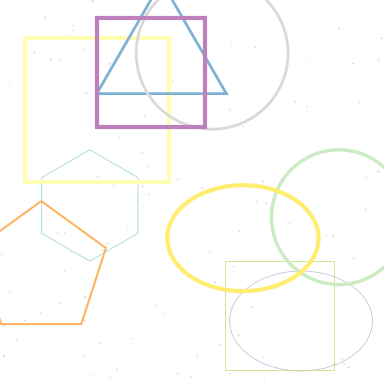[{"shape": "hexagon", "thickness": 0.5, "radius": 0.72, "center": [0.233, 0.466]}, {"shape": "square", "thickness": 3, "radius": 0.93, "center": [0.251, 0.714]}, {"shape": "oval", "thickness": 0.5, "radius": 0.93, "center": [0.782, 0.166]}, {"shape": "triangle", "thickness": 2, "radius": 0.97, "center": [0.42, 0.854]}, {"shape": "pentagon", "thickness": 1.5, "radius": 0.88, "center": [0.107, 0.301]}, {"shape": "square", "thickness": 0.5, "radius": 0.7, "center": [0.726, 0.18]}, {"shape": "circle", "thickness": 2, "radius": 0.99, "center": [0.551, 0.862]}, {"shape": "square", "thickness": 3, "radius": 0.71, "center": [0.392, 0.811]}, {"shape": "circle", "thickness": 2.5, "radius": 0.88, "center": [0.88, 0.436]}, {"shape": "oval", "thickness": 3, "radius": 0.98, "center": [0.631, 0.381]}]